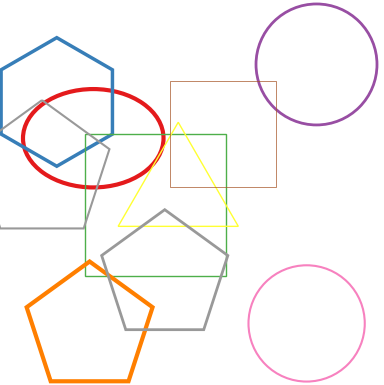[{"shape": "oval", "thickness": 3, "radius": 0.91, "center": [0.242, 0.641]}, {"shape": "hexagon", "thickness": 2.5, "radius": 0.83, "center": [0.147, 0.735]}, {"shape": "square", "thickness": 1, "radius": 0.92, "center": [0.404, 0.468]}, {"shape": "circle", "thickness": 2, "radius": 0.79, "center": [0.822, 0.833]}, {"shape": "pentagon", "thickness": 3, "radius": 0.86, "center": [0.233, 0.149]}, {"shape": "triangle", "thickness": 1, "radius": 0.9, "center": [0.463, 0.502]}, {"shape": "square", "thickness": 0.5, "radius": 0.69, "center": [0.58, 0.651]}, {"shape": "circle", "thickness": 1.5, "radius": 0.76, "center": [0.796, 0.16]}, {"shape": "pentagon", "thickness": 1.5, "radius": 0.92, "center": [0.109, 0.556]}, {"shape": "pentagon", "thickness": 2, "radius": 0.86, "center": [0.428, 0.283]}]